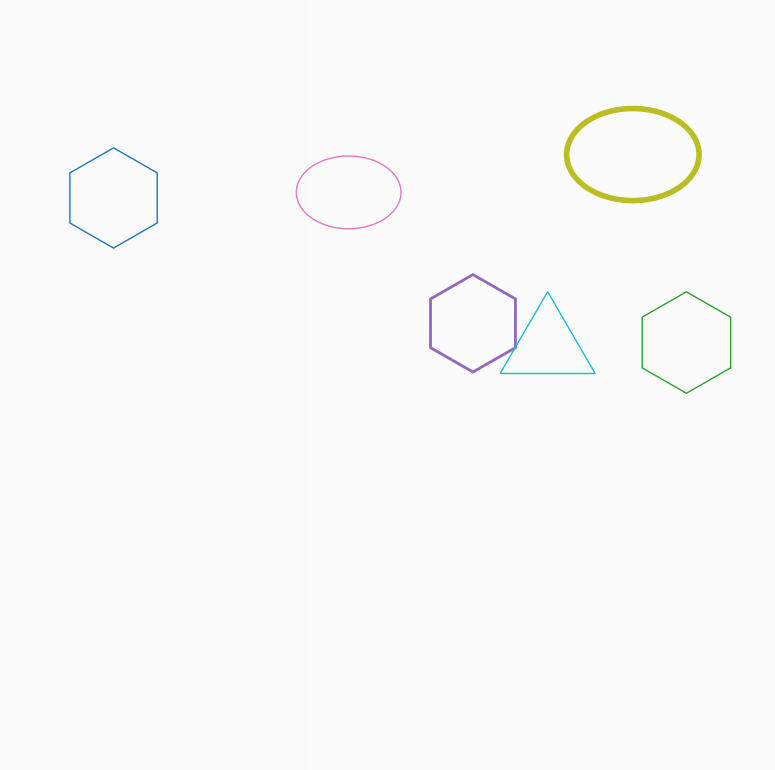[{"shape": "hexagon", "thickness": 0.5, "radius": 0.33, "center": [0.147, 0.743]}, {"shape": "hexagon", "thickness": 0.5, "radius": 0.33, "center": [0.886, 0.555]}, {"shape": "hexagon", "thickness": 1, "radius": 0.32, "center": [0.61, 0.58]}, {"shape": "oval", "thickness": 0.5, "radius": 0.34, "center": [0.45, 0.75]}, {"shape": "oval", "thickness": 2, "radius": 0.43, "center": [0.817, 0.799]}, {"shape": "triangle", "thickness": 0.5, "radius": 0.35, "center": [0.707, 0.55]}]